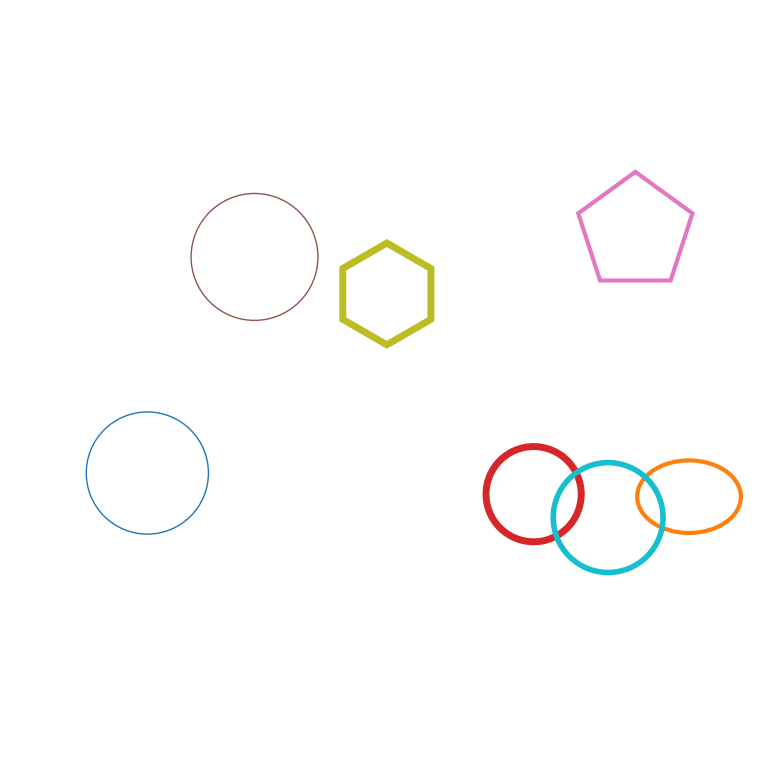[{"shape": "circle", "thickness": 0.5, "radius": 0.4, "center": [0.191, 0.386]}, {"shape": "oval", "thickness": 1.5, "radius": 0.34, "center": [0.895, 0.355]}, {"shape": "circle", "thickness": 2.5, "radius": 0.31, "center": [0.693, 0.358]}, {"shape": "circle", "thickness": 0.5, "radius": 0.41, "center": [0.331, 0.666]}, {"shape": "pentagon", "thickness": 1.5, "radius": 0.39, "center": [0.825, 0.699]}, {"shape": "hexagon", "thickness": 2.5, "radius": 0.33, "center": [0.502, 0.618]}, {"shape": "circle", "thickness": 2, "radius": 0.36, "center": [0.79, 0.328]}]